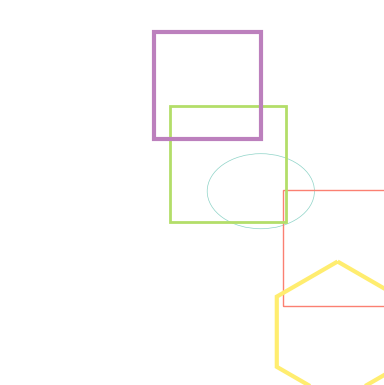[{"shape": "oval", "thickness": 0.5, "radius": 0.7, "center": [0.677, 0.503]}, {"shape": "square", "thickness": 1, "radius": 0.76, "center": [0.886, 0.356]}, {"shape": "square", "thickness": 2, "radius": 0.76, "center": [0.592, 0.574]}, {"shape": "square", "thickness": 3, "radius": 0.69, "center": [0.539, 0.778]}, {"shape": "hexagon", "thickness": 3, "radius": 0.91, "center": [0.877, 0.138]}]